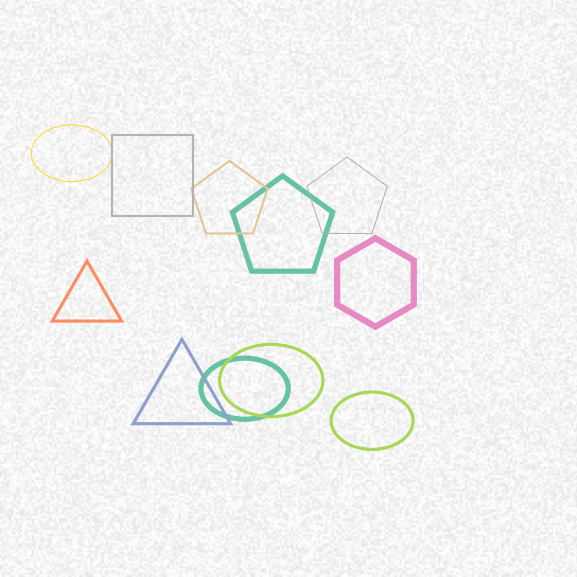[{"shape": "oval", "thickness": 2.5, "radius": 0.38, "center": [0.424, 0.326]}, {"shape": "pentagon", "thickness": 2.5, "radius": 0.46, "center": [0.489, 0.603]}, {"shape": "triangle", "thickness": 1.5, "radius": 0.35, "center": [0.151, 0.478]}, {"shape": "triangle", "thickness": 1.5, "radius": 0.49, "center": [0.315, 0.314]}, {"shape": "hexagon", "thickness": 3, "radius": 0.38, "center": [0.65, 0.51]}, {"shape": "oval", "thickness": 1.5, "radius": 0.35, "center": [0.644, 0.271]}, {"shape": "oval", "thickness": 1.5, "radius": 0.45, "center": [0.47, 0.34]}, {"shape": "oval", "thickness": 0.5, "radius": 0.35, "center": [0.124, 0.734]}, {"shape": "pentagon", "thickness": 1, "radius": 0.35, "center": [0.397, 0.651]}, {"shape": "square", "thickness": 1, "radius": 0.35, "center": [0.263, 0.695]}, {"shape": "pentagon", "thickness": 0.5, "radius": 0.37, "center": [0.601, 0.654]}]